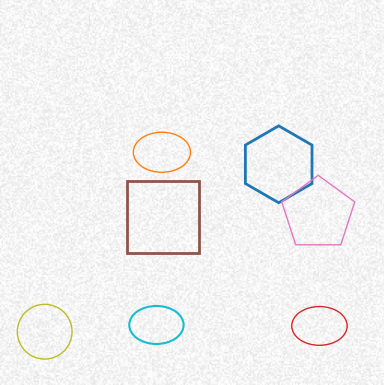[{"shape": "hexagon", "thickness": 2, "radius": 0.5, "center": [0.724, 0.573]}, {"shape": "oval", "thickness": 1, "radius": 0.37, "center": [0.421, 0.605]}, {"shape": "oval", "thickness": 1, "radius": 0.36, "center": [0.83, 0.153]}, {"shape": "square", "thickness": 2, "radius": 0.47, "center": [0.422, 0.437]}, {"shape": "pentagon", "thickness": 1, "radius": 0.5, "center": [0.827, 0.445]}, {"shape": "circle", "thickness": 1, "radius": 0.36, "center": [0.116, 0.138]}, {"shape": "oval", "thickness": 1.5, "radius": 0.35, "center": [0.406, 0.156]}]